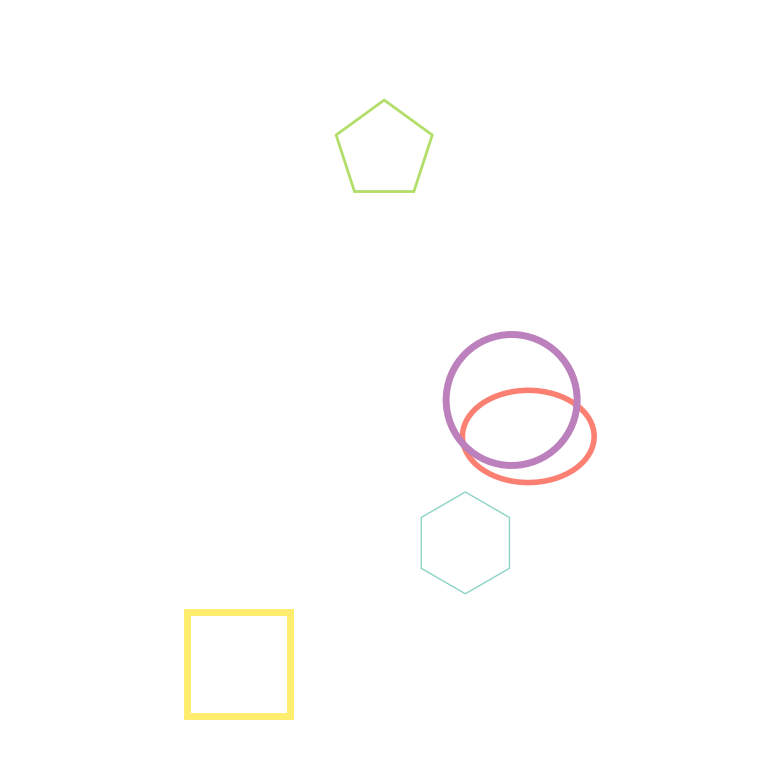[{"shape": "hexagon", "thickness": 0.5, "radius": 0.33, "center": [0.604, 0.295]}, {"shape": "oval", "thickness": 2, "radius": 0.43, "center": [0.686, 0.433]}, {"shape": "pentagon", "thickness": 1, "radius": 0.33, "center": [0.499, 0.804]}, {"shape": "circle", "thickness": 2.5, "radius": 0.43, "center": [0.664, 0.481]}, {"shape": "square", "thickness": 2.5, "radius": 0.34, "center": [0.31, 0.137]}]